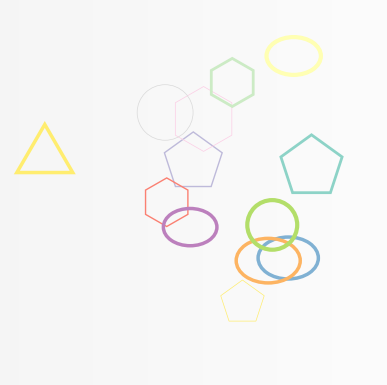[{"shape": "pentagon", "thickness": 2, "radius": 0.42, "center": [0.804, 0.567]}, {"shape": "oval", "thickness": 3, "radius": 0.35, "center": [0.758, 0.855]}, {"shape": "pentagon", "thickness": 1, "radius": 0.39, "center": [0.499, 0.579]}, {"shape": "hexagon", "thickness": 1, "radius": 0.32, "center": [0.43, 0.475]}, {"shape": "oval", "thickness": 2.5, "radius": 0.39, "center": [0.744, 0.33]}, {"shape": "oval", "thickness": 2.5, "radius": 0.41, "center": [0.692, 0.323]}, {"shape": "circle", "thickness": 3, "radius": 0.32, "center": [0.703, 0.416]}, {"shape": "hexagon", "thickness": 0.5, "radius": 0.42, "center": [0.525, 0.691]}, {"shape": "circle", "thickness": 0.5, "radius": 0.36, "center": [0.426, 0.708]}, {"shape": "oval", "thickness": 2.5, "radius": 0.35, "center": [0.491, 0.41]}, {"shape": "hexagon", "thickness": 2, "radius": 0.31, "center": [0.599, 0.786]}, {"shape": "triangle", "thickness": 2.5, "radius": 0.42, "center": [0.116, 0.593]}, {"shape": "pentagon", "thickness": 0.5, "radius": 0.29, "center": [0.626, 0.214]}]